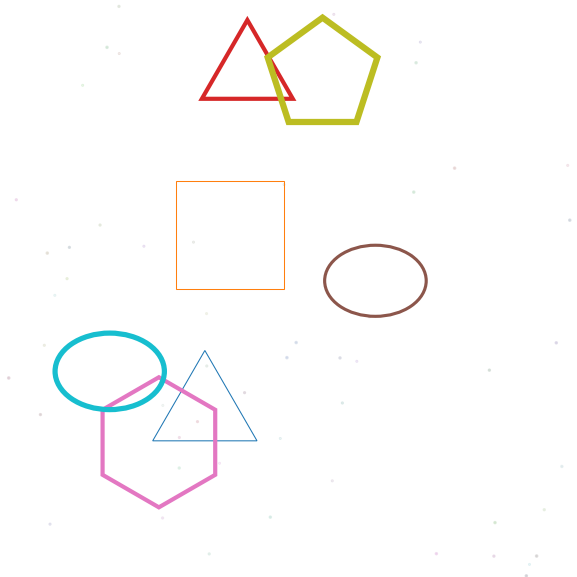[{"shape": "triangle", "thickness": 0.5, "radius": 0.52, "center": [0.355, 0.288]}, {"shape": "square", "thickness": 0.5, "radius": 0.47, "center": [0.398, 0.593]}, {"shape": "triangle", "thickness": 2, "radius": 0.45, "center": [0.428, 0.874]}, {"shape": "oval", "thickness": 1.5, "radius": 0.44, "center": [0.65, 0.513]}, {"shape": "hexagon", "thickness": 2, "radius": 0.56, "center": [0.275, 0.233]}, {"shape": "pentagon", "thickness": 3, "radius": 0.5, "center": [0.559, 0.869]}, {"shape": "oval", "thickness": 2.5, "radius": 0.47, "center": [0.19, 0.356]}]